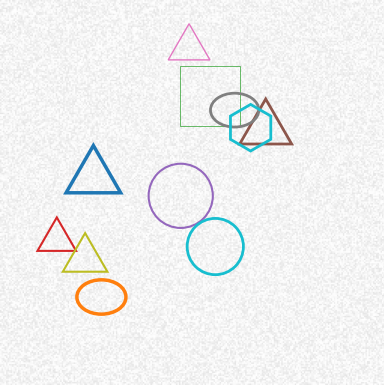[{"shape": "triangle", "thickness": 2.5, "radius": 0.41, "center": [0.243, 0.54]}, {"shape": "oval", "thickness": 2.5, "radius": 0.32, "center": [0.263, 0.229]}, {"shape": "square", "thickness": 0.5, "radius": 0.39, "center": [0.545, 0.75]}, {"shape": "triangle", "thickness": 1.5, "radius": 0.29, "center": [0.148, 0.377]}, {"shape": "circle", "thickness": 1.5, "radius": 0.42, "center": [0.469, 0.491]}, {"shape": "triangle", "thickness": 2, "radius": 0.39, "center": [0.69, 0.665]}, {"shape": "triangle", "thickness": 1, "radius": 0.31, "center": [0.491, 0.876]}, {"shape": "oval", "thickness": 2, "radius": 0.31, "center": [0.609, 0.714]}, {"shape": "triangle", "thickness": 1.5, "radius": 0.33, "center": [0.221, 0.328]}, {"shape": "hexagon", "thickness": 2, "radius": 0.3, "center": [0.651, 0.668]}, {"shape": "circle", "thickness": 2, "radius": 0.37, "center": [0.559, 0.36]}]